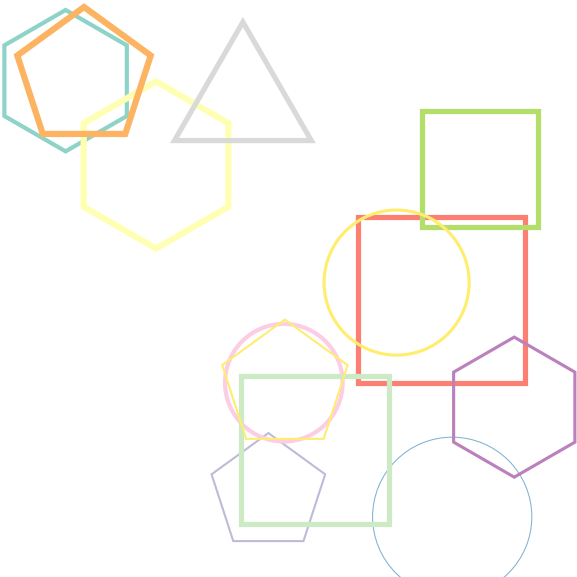[{"shape": "hexagon", "thickness": 2, "radius": 0.61, "center": [0.114, 0.859]}, {"shape": "hexagon", "thickness": 3, "radius": 0.72, "center": [0.27, 0.713]}, {"shape": "pentagon", "thickness": 1, "radius": 0.52, "center": [0.465, 0.146]}, {"shape": "square", "thickness": 2.5, "radius": 0.72, "center": [0.764, 0.48]}, {"shape": "circle", "thickness": 0.5, "radius": 0.69, "center": [0.783, 0.104]}, {"shape": "pentagon", "thickness": 3, "radius": 0.61, "center": [0.145, 0.865]}, {"shape": "square", "thickness": 2.5, "radius": 0.5, "center": [0.831, 0.706]}, {"shape": "circle", "thickness": 2, "radius": 0.51, "center": [0.491, 0.336]}, {"shape": "triangle", "thickness": 2.5, "radius": 0.68, "center": [0.421, 0.824]}, {"shape": "hexagon", "thickness": 1.5, "radius": 0.61, "center": [0.89, 0.294]}, {"shape": "square", "thickness": 2.5, "radius": 0.64, "center": [0.545, 0.22]}, {"shape": "circle", "thickness": 1.5, "radius": 0.63, "center": [0.687, 0.51]}, {"shape": "pentagon", "thickness": 1, "radius": 0.57, "center": [0.493, 0.332]}]